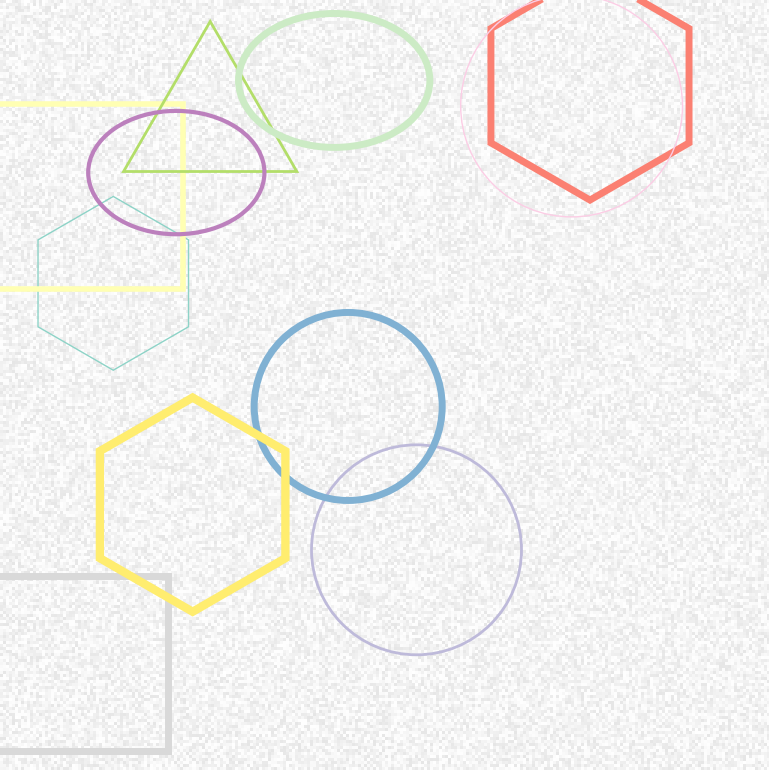[{"shape": "hexagon", "thickness": 0.5, "radius": 0.56, "center": [0.147, 0.632]}, {"shape": "square", "thickness": 2, "radius": 0.6, "center": [0.118, 0.745]}, {"shape": "circle", "thickness": 1, "radius": 0.68, "center": [0.541, 0.286]}, {"shape": "hexagon", "thickness": 2.5, "radius": 0.74, "center": [0.766, 0.889]}, {"shape": "circle", "thickness": 2.5, "radius": 0.61, "center": [0.452, 0.472]}, {"shape": "triangle", "thickness": 1, "radius": 0.65, "center": [0.273, 0.842]}, {"shape": "circle", "thickness": 0.5, "radius": 0.72, "center": [0.742, 0.862]}, {"shape": "square", "thickness": 2.5, "radius": 0.57, "center": [0.105, 0.139]}, {"shape": "oval", "thickness": 1.5, "radius": 0.57, "center": [0.229, 0.776]}, {"shape": "oval", "thickness": 2.5, "radius": 0.62, "center": [0.434, 0.896]}, {"shape": "hexagon", "thickness": 3, "radius": 0.7, "center": [0.25, 0.345]}]